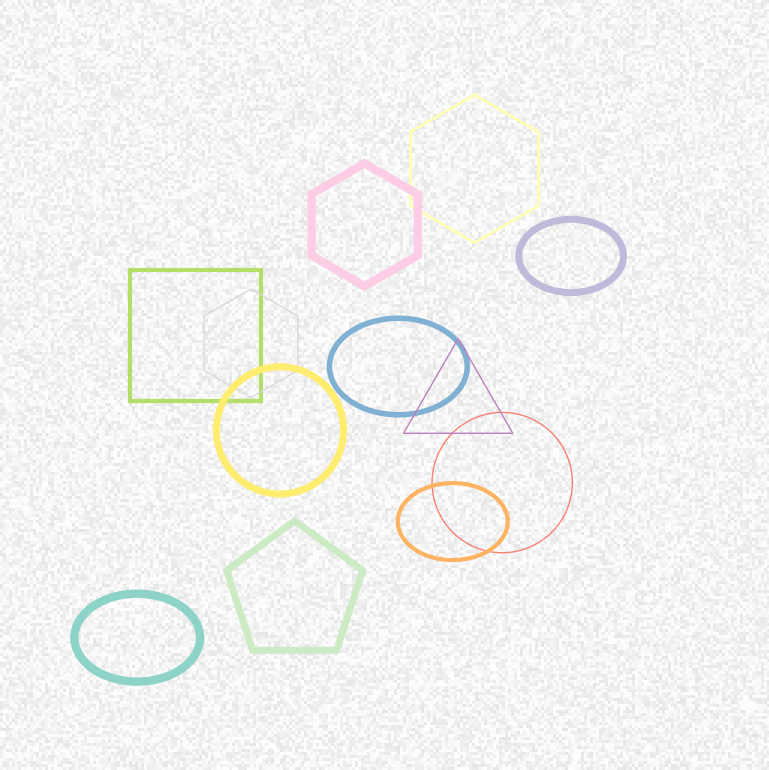[{"shape": "oval", "thickness": 3, "radius": 0.41, "center": [0.178, 0.172]}, {"shape": "hexagon", "thickness": 1, "radius": 0.48, "center": [0.616, 0.781]}, {"shape": "oval", "thickness": 2.5, "radius": 0.34, "center": [0.742, 0.668]}, {"shape": "circle", "thickness": 0.5, "radius": 0.46, "center": [0.652, 0.373]}, {"shape": "oval", "thickness": 2, "radius": 0.45, "center": [0.517, 0.524]}, {"shape": "oval", "thickness": 1.5, "radius": 0.36, "center": [0.588, 0.323]}, {"shape": "square", "thickness": 1.5, "radius": 0.43, "center": [0.254, 0.565]}, {"shape": "hexagon", "thickness": 3, "radius": 0.4, "center": [0.474, 0.708]}, {"shape": "hexagon", "thickness": 0.5, "radius": 0.35, "center": [0.326, 0.554]}, {"shape": "triangle", "thickness": 0.5, "radius": 0.41, "center": [0.595, 0.478]}, {"shape": "pentagon", "thickness": 2.5, "radius": 0.46, "center": [0.383, 0.231]}, {"shape": "circle", "thickness": 2.5, "radius": 0.41, "center": [0.364, 0.441]}]